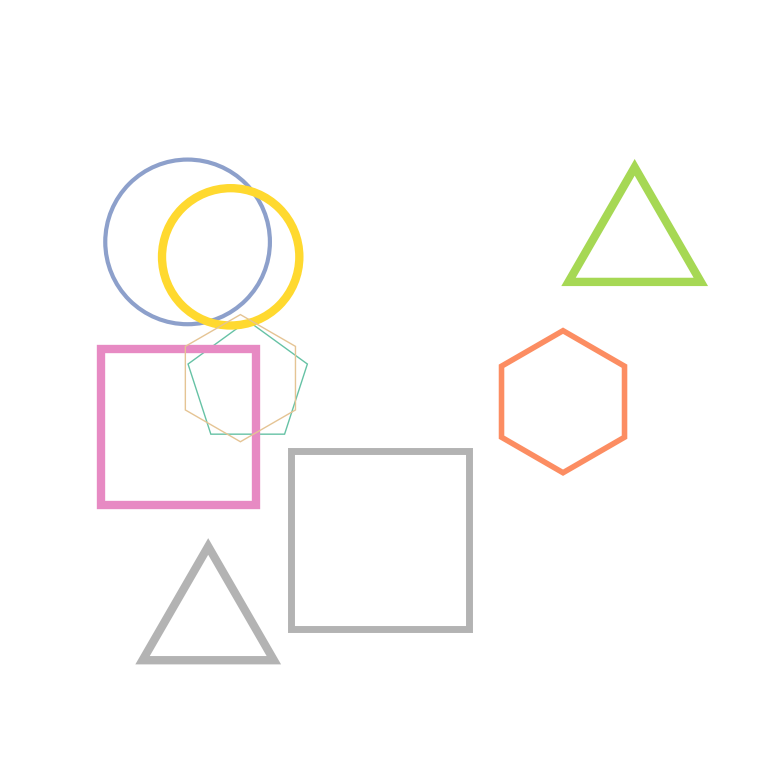[{"shape": "pentagon", "thickness": 0.5, "radius": 0.41, "center": [0.322, 0.502]}, {"shape": "hexagon", "thickness": 2, "radius": 0.46, "center": [0.731, 0.478]}, {"shape": "circle", "thickness": 1.5, "radius": 0.53, "center": [0.244, 0.686]}, {"shape": "square", "thickness": 3, "radius": 0.51, "center": [0.232, 0.446]}, {"shape": "triangle", "thickness": 3, "radius": 0.5, "center": [0.824, 0.683]}, {"shape": "circle", "thickness": 3, "radius": 0.45, "center": [0.3, 0.666]}, {"shape": "hexagon", "thickness": 0.5, "radius": 0.41, "center": [0.312, 0.509]}, {"shape": "square", "thickness": 2.5, "radius": 0.58, "center": [0.494, 0.299]}, {"shape": "triangle", "thickness": 3, "radius": 0.49, "center": [0.27, 0.192]}]